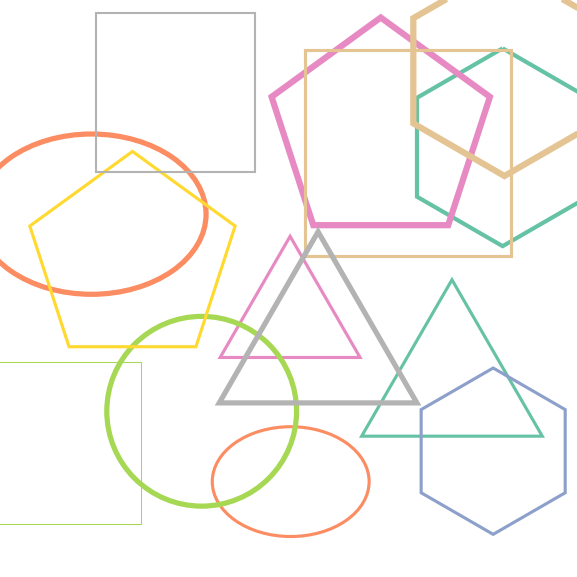[{"shape": "triangle", "thickness": 1.5, "radius": 0.9, "center": [0.783, 0.334]}, {"shape": "hexagon", "thickness": 2, "radius": 0.86, "center": [0.87, 0.744]}, {"shape": "oval", "thickness": 2.5, "radius": 0.99, "center": [0.159, 0.628]}, {"shape": "oval", "thickness": 1.5, "radius": 0.68, "center": [0.503, 0.165]}, {"shape": "hexagon", "thickness": 1.5, "radius": 0.72, "center": [0.854, 0.218]}, {"shape": "pentagon", "thickness": 3, "radius": 0.99, "center": [0.659, 0.77]}, {"shape": "triangle", "thickness": 1.5, "radius": 0.7, "center": [0.502, 0.45]}, {"shape": "square", "thickness": 0.5, "radius": 0.7, "center": [0.103, 0.232]}, {"shape": "circle", "thickness": 2.5, "radius": 0.82, "center": [0.349, 0.287]}, {"shape": "pentagon", "thickness": 1.5, "radius": 0.93, "center": [0.229, 0.55]}, {"shape": "square", "thickness": 1.5, "radius": 0.89, "center": [0.706, 0.734]}, {"shape": "hexagon", "thickness": 3, "radius": 0.91, "center": [0.873, 0.877]}, {"shape": "triangle", "thickness": 2.5, "radius": 0.99, "center": [0.551, 0.4]}, {"shape": "square", "thickness": 1, "radius": 0.69, "center": [0.304, 0.839]}]